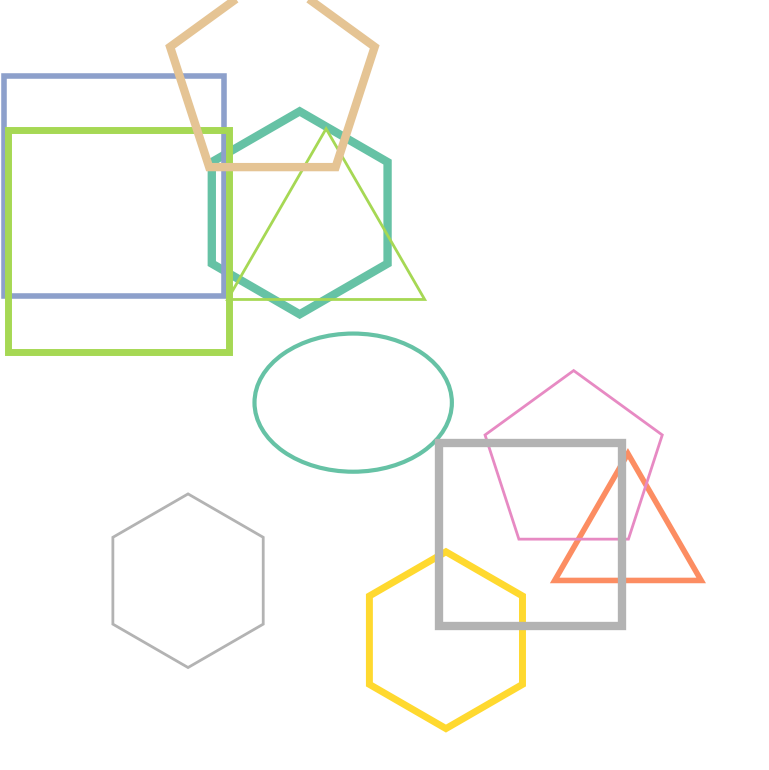[{"shape": "oval", "thickness": 1.5, "radius": 0.64, "center": [0.459, 0.477]}, {"shape": "hexagon", "thickness": 3, "radius": 0.66, "center": [0.389, 0.724]}, {"shape": "triangle", "thickness": 2, "radius": 0.55, "center": [0.815, 0.301]}, {"shape": "square", "thickness": 2, "radius": 0.71, "center": [0.148, 0.758]}, {"shape": "pentagon", "thickness": 1, "radius": 0.61, "center": [0.745, 0.398]}, {"shape": "square", "thickness": 2.5, "radius": 0.72, "center": [0.154, 0.687]}, {"shape": "triangle", "thickness": 1, "radius": 0.74, "center": [0.423, 0.685]}, {"shape": "hexagon", "thickness": 2.5, "radius": 0.57, "center": [0.579, 0.169]}, {"shape": "pentagon", "thickness": 3, "radius": 0.7, "center": [0.354, 0.896]}, {"shape": "square", "thickness": 3, "radius": 0.6, "center": [0.689, 0.306]}, {"shape": "hexagon", "thickness": 1, "radius": 0.56, "center": [0.244, 0.246]}]